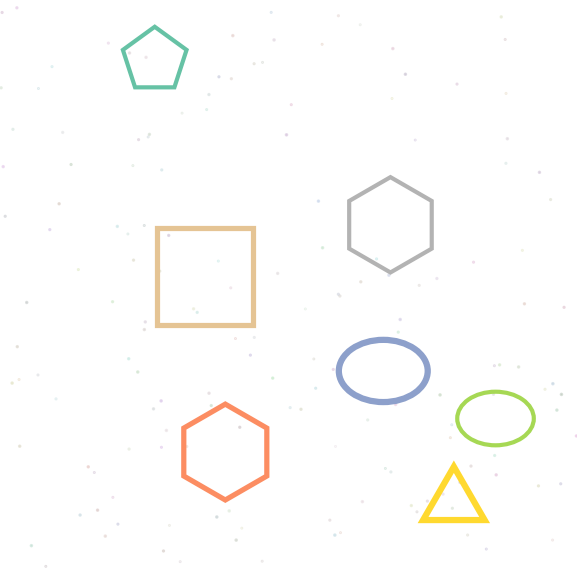[{"shape": "pentagon", "thickness": 2, "radius": 0.29, "center": [0.268, 0.895]}, {"shape": "hexagon", "thickness": 2.5, "radius": 0.42, "center": [0.39, 0.216]}, {"shape": "oval", "thickness": 3, "radius": 0.38, "center": [0.664, 0.357]}, {"shape": "oval", "thickness": 2, "radius": 0.33, "center": [0.858, 0.274]}, {"shape": "triangle", "thickness": 3, "radius": 0.31, "center": [0.786, 0.129]}, {"shape": "square", "thickness": 2.5, "radius": 0.42, "center": [0.355, 0.52]}, {"shape": "hexagon", "thickness": 2, "radius": 0.41, "center": [0.676, 0.61]}]